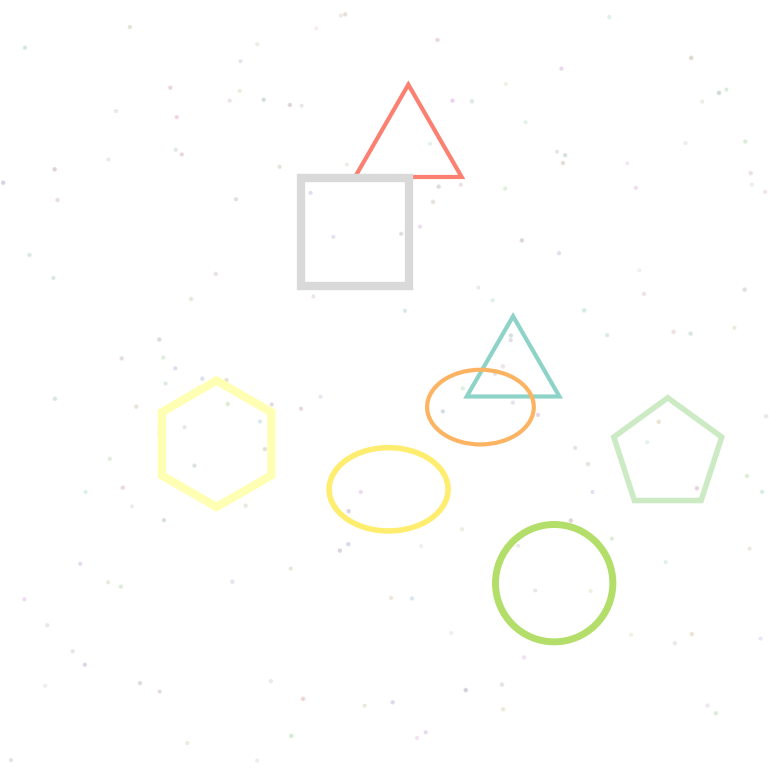[{"shape": "triangle", "thickness": 1.5, "radius": 0.35, "center": [0.666, 0.52]}, {"shape": "hexagon", "thickness": 3, "radius": 0.41, "center": [0.281, 0.424]}, {"shape": "triangle", "thickness": 1.5, "radius": 0.4, "center": [0.53, 0.81]}, {"shape": "oval", "thickness": 1.5, "radius": 0.35, "center": [0.624, 0.471]}, {"shape": "circle", "thickness": 2.5, "radius": 0.38, "center": [0.72, 0.243]}, {"shape": "square", "thickness": 3, "radius": 0.35, "center": [0.461, 0.699]}, {"shape": "pentagon", "thickness": 2, "radius": 0.37, "center": [0.867, 0.41]}, {"shape": "oval", "thickness": 2, "radius": 0.39, "center": [0.505, 0.365]}]